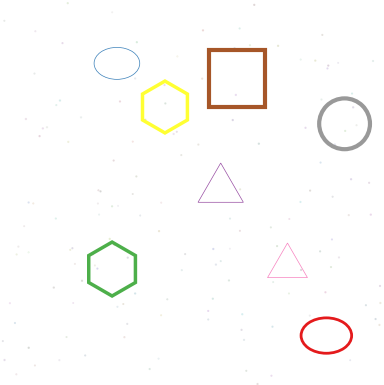[{"shape": "oval", "thickness": 2, "radius": 0.33, "center": [0.848, 0.128]}, {"shape": "oval", "thickness": 0.5, "radius": 0.3, "center": [0.304, 0.835]}, {"shape": "hexagon", "thickness": 2.5, "radius": 0.35, "center": [0.291, 0.301]}, {"shape": "triangle", "thickness": 0.5, "radius": 0.34, "center": [0.573, 0.509]}, {"shape": "hexagon", "thickness": 2.5, "radius": 0.34, "center": [0.428, 0.722]}, {"shape": "square", "thickness": 3, "radius": 0.37, "center": [0.615, 0.796]}, {"shape": "triangle", "thickness": 0.5, "radius": 0.3, "center": [0.747, 0.309]}, {"shape": "circle", "thickness": 3, "radius": 0.33, "center": [0.895, 0.678]}]